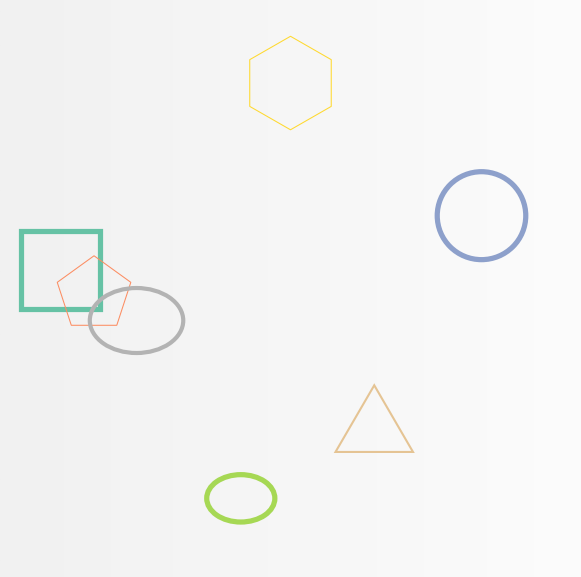[{"shape": "square", "thickness": 2.5, "radius": 0.34, "center": [0.104, 0.532]}, {"shape": "pentagon", "thickness": 0.5, "radius": 0.33, "center": [0.162, 0.49]}, {"shape": "circle", "thickness": 2.5, "radius": 0.38, "center": [0.828, 0.626]}, {"shape": "oval", "thickness": 2.5, "radius": 0.29, "center": [0.414, 0.136]}, {"shape": "hexagon", "thickness": 0.5, "radius": 0.4, "center": [0.5, 0.855]}, {"shape": "triangle", "thickness": 1, "radius": 0.38, "center": [0.644, 0.255]}, {"shape": "oval", "thickness": 2, "radius": 0.4, "center": [0.235, 0.444]}]